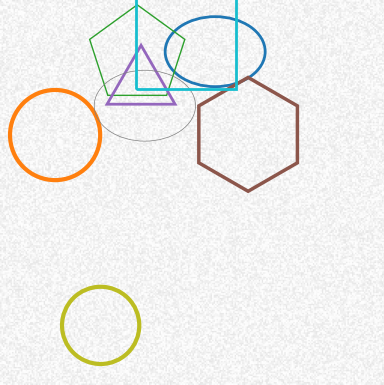[{"shape": "oval", "thickness": 2, "radius": 0.65, "center": [0.559, 0.866]}, {"shape": "circle", "thickness": 3, "radius": 0.59, "center": [0.143, 0.649]}, {"shape": "pentagon", "thickness": 1, "radius": 0.65, "center": [0.356, 0.858]}, {"shape": "triangle", "thickness": 2, "radius": 0.51, "center": [0.366, 0.78]}, {"shape": "hexagon", "thickness": 2.5, "radius": 0.74, "center": [0.644, 0.651]}, {"shape": "oval", "thickness": 0.5, "radius": 0.66, "center": [0.376, 0.725]}, {"shape": "circle", "thickness": 3, "radius": 0.5, "center": [0.261, 0.155]}, {"shape": "square", "thickness": 2, "radius": 0.65, "center": [0.482, 0.899]}]